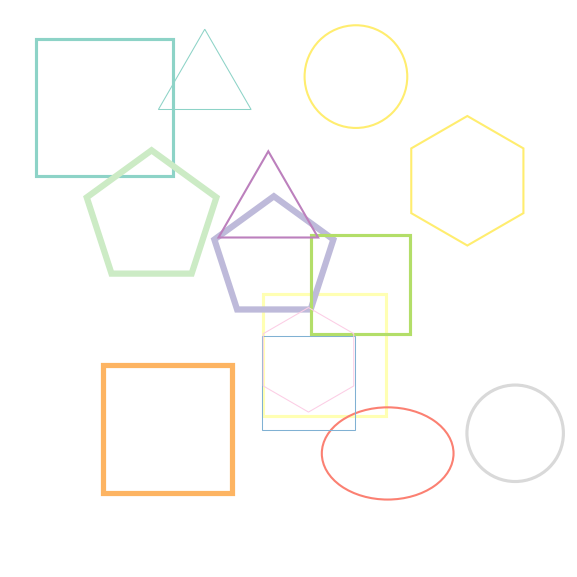[{"shape": "square", "thickness": 1.5, "radius": 0.59, "center": [0.181, 0.813]}, {"shape": "triangle", "thickness": 0.5, "radius": 0.46, "center": [0.355, 0.856]}, {"shape": "square", "thickness": 1.5, "radius": 0.53, "center": [0.562, 0.384]}, {"shape": "pentagon", "thickness": 3, "radius": 0.54, "center": [0.474, 0.551]}, {"shape": "oval", "thickness": 1, "radius": 0.57, "center": [0.671, 0.214]}, {"shape": "square", "thickness": 0.5, "radius": 0.4, "center": [0.534, 0.336]}, {"shape": "square", "thickness": 2.5, "radius": 0.56, "center": [0.29, 0.256]}, {"shape": "square", "thickness": 1.5, "radius": 0.43, "center": [0.624, 0.507]}, {"shape": "hexagon", "thickness": 0.5, "radius": 0.45, "center": [0.534, 0.376]}, {"shape": "circle", "thickness": 1.5, "radius": 0.42, "center": [0.892, 0.249]}, {"shape": "triangle", "thickness": 1, "radius": 0.5, "center": [0.465, 0.638]}, {"shape": "pentagon", "thickness": 3, "radius": 0.59, "center": [0.262, 0.621]}, {"shape": "hexagon", "thickness": 1, "radius": 0.56, "center": [0.809, 0.686]}, {"shape": "circle", "thickness": 1, "radius": 0.44, "center": [0.616, 0.866]}]